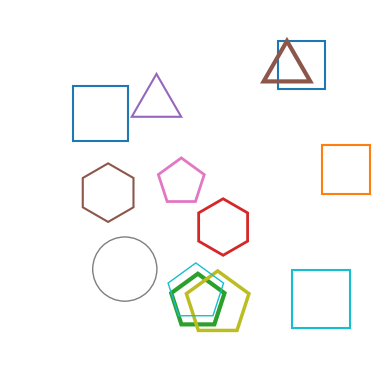[{"shape": "square", "thickness": 1.5, "radius": 0.36, "center": [0.26, 0.706]}, {"shape": "square", "thickness": 1.5, "radius": 0.31, "center": [0.783, 0.83]}, {"shape": "square", "thickness": 1.5, "radius": 0.31, "center": [0.898, 0.56]}, {"shape": "pentagon", "thickness": 3, "radius": 0.36, "center": [0.514, 0.216]}, {"shape": "hexagon", "thickness": 2, "radius": 0.37, "center": [0.58, 0.41]}, {"shape": "triangle", "thickness": 1.5, "radius": 0.37, "center": [0.406, 0.734]}, {"shape": "hexagon", "thickness": 1.5, "radius": 0.38, "center": [0.281, 0.5]}, {"shape": "triangle", "thickness": 3, "radius": 0.35, "center": [0.745, 0.824]}, {"shape": "pentagon", "thickness": 2, "radius": 0.31, "center": [0.471, 0.527]}, {"shape": "circle", "thickness": 1, "radius": 0.42, "center": [0.324, 0.301]}, {"shape": "pentagon", "thickness": 2.5, "radius": 0.43, "center": [0.565, 0.211]}, {"shape": "square", "thickness": 1.5, "radius": 0.37, "center": [0.834, 0.223]}, {"shape": "pentagon", "thickness": 1, "radius": 0.38, "center": [0.509, 0.241]}]